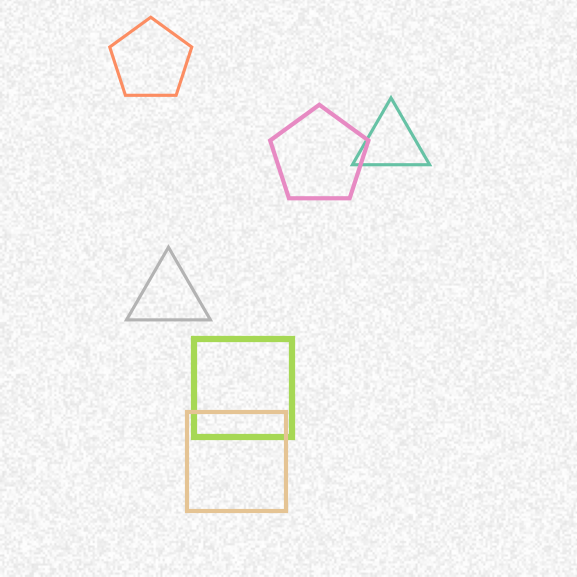[{"shape": "triangle", "thickness": 1.5, "radius": 0.39, "center": [0.677, 0.752]}, {"shape": "pentagon", "thickness": 1.5, "radius": 0.37, "center": [0.261, 0.895]}, {"shape": "pentagon", "thickness": 2, "radius": 0.45, "center": [0.553, 0.728]}, {"shape": "square", "thickness": 3, "radius": 0.43, "center": [0.421, 0.327]}, {"shape": "square", "thickness": 2, "radius": 0.43, "center": [0.41, 0.2]}, {"shape": "triangle", "thickness": 1.5, "radius": 0.42, "center": [0.292, 0.487]}]